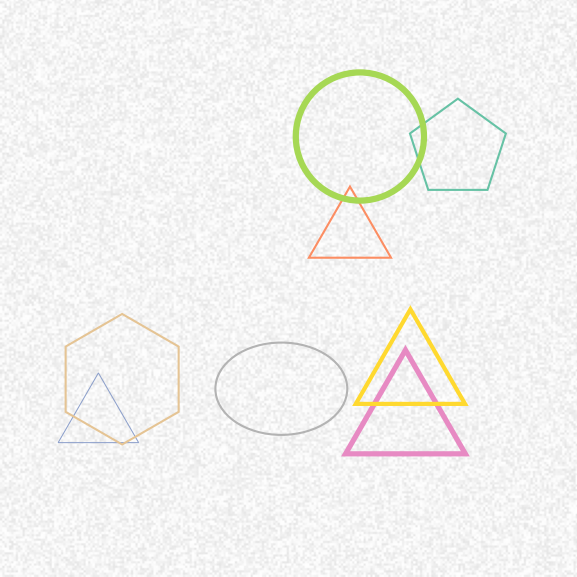[{"shape": "pentagon", "thickness": 1, "radius": 0.44, "center": [0.793, 0.741]}, {"shape": "triangle", "thickness": 1, "radius": 0.41, "center": [0.606, 0.594]}, {"shape": "triangle", "thickness": 0.5, "radius": 0.4, "center": [0.17, 0.273]}, {"shape": "triangle", "thickness": 2.5, "radius": 0.6, "center": [0.702, 0.273]}, {"shape": "circle", "thickness": 3, "radius": 0.55, "center": [0.623, 0.763]}, {"shape": "triangle", "thickness": 2, "radius": 0.55, "center": [0.711, 0.354]}, {"shape": "hexagon", "thickness": 1, "radius": 0.57, "center": [0.212, 0.342]}, {"shape": "oval", "thickness": 1, "radius": 0.57, "center": [0.487, 0.326]}]